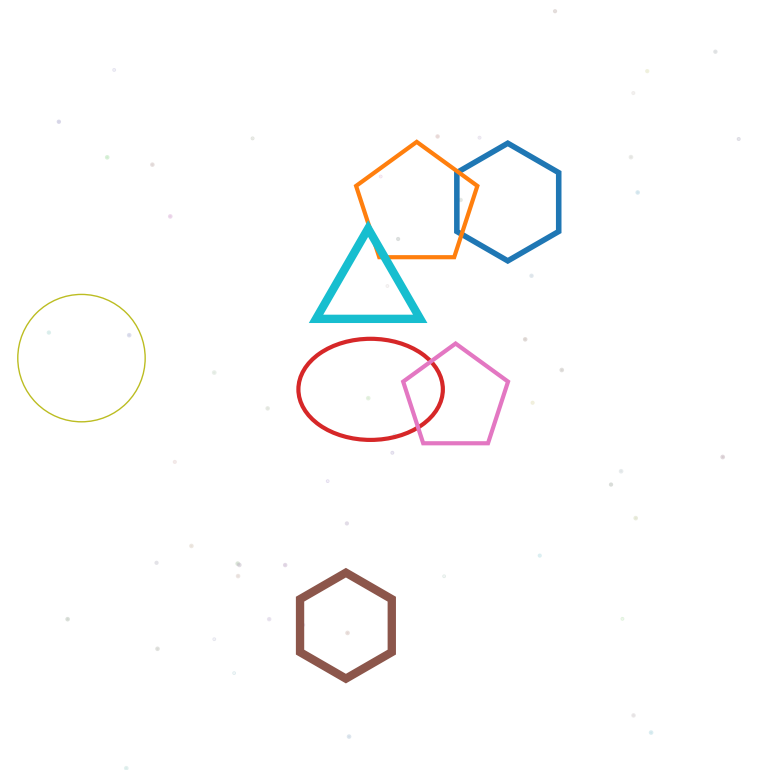[{"shape": "hexagon", "thickness": 2, "radius": 0.38, "center": [0.659, 0.738]}, {"shape": "pentagon", "thickness": 1.5, "radius": 0.41, "center": [0.541, 0.733]}, {"shape": "oval", "thickness": 1.5, "radius": 0.47, "center": [0.481, 0.494]}, {"shape": "hexagon", "thickness": 3, "radius": 0.34, "center": [0.449, 0.187]}, {"shape": "pentagon", "thickness": 1.5, "radius": 0.36, "center": [0.592, 0.482]}, {"shape": "circle", "thickness": 0.5, "radius": 0.41, "center": [0.106, 0.535]}, {"shape": "triangle", "thickness": 3, "radius": 0.39, "center": [0.478, 0.625]}]